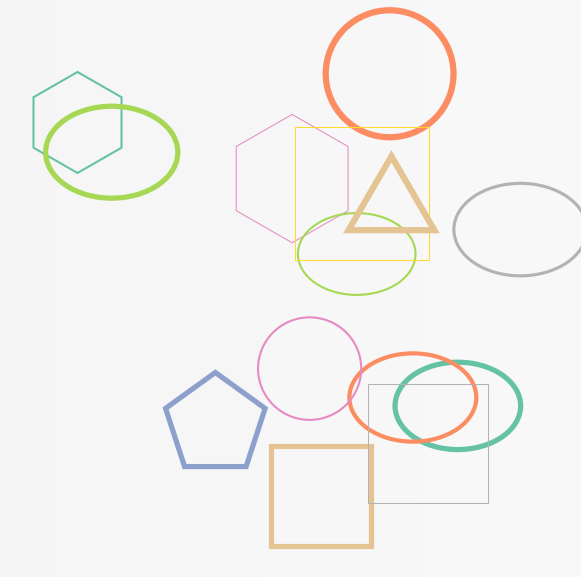[{"shape": "oval", "thickness": 2.5, "radius": 0.54, "center": [0.788, 0.296]}, {"shape": "hexagon", "thickness": 1, "radius": 0.44, "center": [0.133, 0.787]}, {"shape": "oval", "thickness": 2, "radius": 0.55, "center": [0.71, 0.311]}, {"shape": "circle", "thickness": 3, "radius": 0.55, "center": [0.67, 0.871]}, {"shape": "pentagon", "thickness": 2.5, "radius": 0.45, "center": [0.37, 0.264]}, {"shape": "circle", "thickness": 1, "radius": 0.44, "center": [0.533, 0.361]}, {"shape": "hexagon", "thickness": 0.5, "radius": 0.56, "center": [0.503, 0.69]}, {"shape": "oval", "thickness": 1, "radius": 0.51, "center": [0.614, 0.559]}, {"shape": "oval", "thickness": 2.5, "radius": 0.57, "center": [0.192, 0.736]}, {"shape": "square", "thickness": 0.5, "radius": 0.58, "center": [0.623, 0.664]}, {"shape": "square", "thickness": 2.5, "radius": 0.43, "center": [0.552, 0.14]}, {"shape": "triangle", "thickness": 3, "radius": 0.43, "center": [0.673, 0.643]}, {"shape": "oval", "thickness": 1.5, "radius": 0.57, "center": [0.895, 0.602]}, {"shape": "square", "thickness": 0.5, "radius": 0.52, "center": [0.737, 0.231]}]